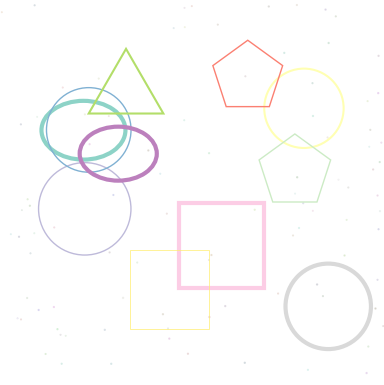[{"shape": "oval", "thickness": 3, "radius": 0.55, "center": [0.217, 0.662]}, {"shape": "circle", "thickness": 1.5, "radius": 0.52, "center": [0.789, 0.719]}, {"shape": "circle", "thickness": 1, "radius": 0.6, "center": [0.22, 0.458]}, {"shape": "pentagon", "thickness": 1, "radius": 0.48, "center": [0.644, 0.8]}, {"shape": "circle", "thickness": 1, "radius": 0.55, "center": [0.231, 0.663]}, {"shape": "triangle", "thickness": 1.5, "radius": 0.56, "center": [0.327, 0.761]}, {"shape": "square", "thickness": 3, "radius": 0.55, "center": [0.576, 0.363]}, {"shape": "circle", "thickness": 3, "radius": 0.55, "center": [0.853, 0.204]}, {"shape": "oval", "thickness": 3, "radius": 0.5, "center": [0.307, 0.601]}, {"shape": "pentagon", "thickness": 1, "radius": 0.49, "center": [0.766, 0.554]}, {"shape": "square", "thickness": 0.5, "radius": 0.51, "center": [0.441, 0.248]}]